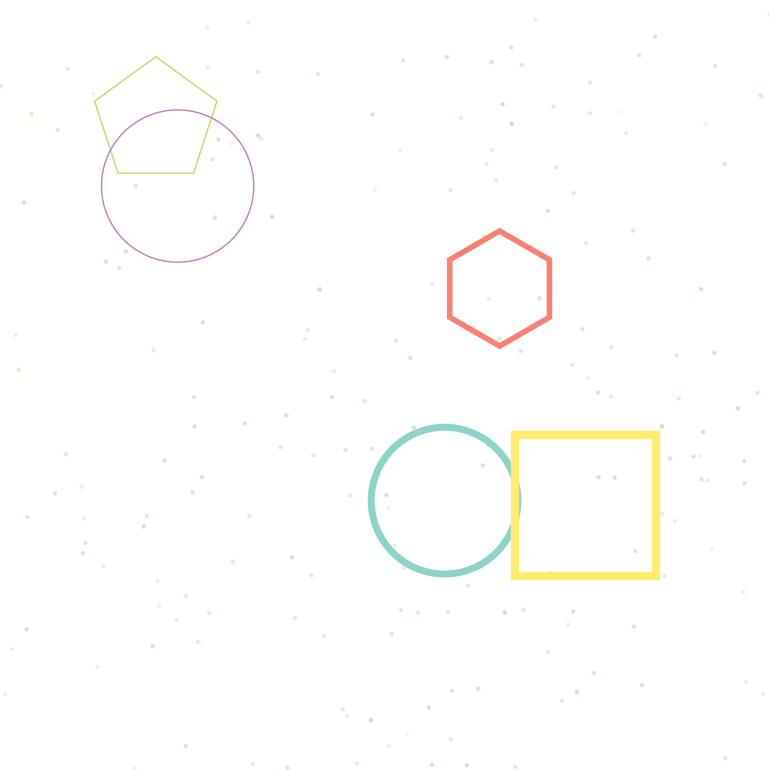[{"shape": "circle", "thickness": 2.5, "radius": 0.48, "center": [0.577, 0.35]}, {"shape": "hexagon", "thickness": 2, "radius": 0.37, "center": [0.649, 0.625]}, {"shape": "pentagon", "thickness": 0.5, "radius": 0.42, "center": [0.202, 0.843]}, {"shape": "circle", "thickness": 0.5, "radius": 0.49, "center": [0.231, 0.758]}, {"shape": "square", "thickness": 3, "radius": 0.46, "center": [0.76, 0.343]}]